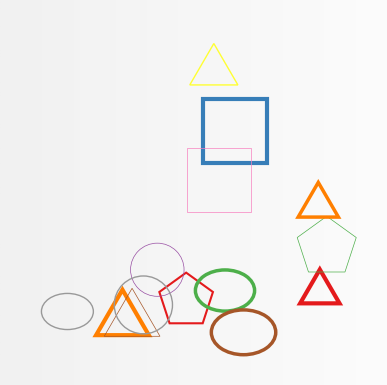[{"shape": "triangle", "thickness": 3, "radius": 0.29, "center": [0.825, 0.241]}, {"shape": "pentagon", "thickness": 1.5, "radius": 0.36, "center": [0.48, 0.219]}, {"shape": "square", "thickness": 3, "radius": 0.42, "center": [0.606, 0.659]}, {"shape": "oval", "thickness": 2.5, "radius": 0.38, "center": [0.581, 0.245]}, {"shape": "pentagon", "thickness": 0.5, "radius": 0.4, "center": [0.843, 0.358]}, {"shape": "circle", "thickness": 0.5, "radius": 0.35, "center": [0.406, 0.299]}, {"shape": "triangle", "thickness": 3, "radius": 0.39, "center": [0.316, 0.169]}, {"shape": "triangle", "thickness": 2.5, "radius": 0.3, "center": [0.821, 0.466]}, {"shape": "triangle", "thickness": 1, "radius": 0.36, "center": [0.552, 0.815]}, {"shape": "triangle", "thickness": 0.5, "radius": 0.42, "center": [0.341, 0.168]}, {"shape": "oval", "thickness": 2.5, "radius": 0.42, "center": [0.628, 0.137]}, {"shape": "square", "thickness": 0.5, "radius": 0.41, "center": [0.564, 0.533]}, {"shape": "oval", "thickness": 1, "radius": 0.33, "center": [0.174, 0.191]}, {"shape": "circle", "thickness": 1, "radius": 0.38, "center": [0.37, 0.208]}]